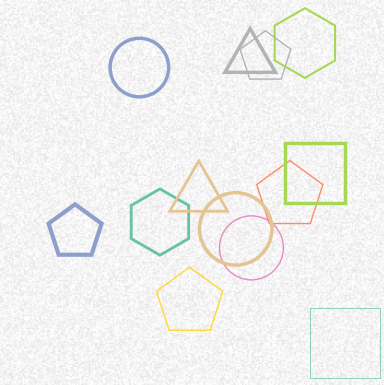[{"shape": "hexagon", "thickness": 2, "radius": 0.43, "center": [0.415, 0.423]}, {"shape": "square", "thickness": 0.5, "radius": 0.45, "center": [0.897, 0.109]}, {"shape": "pentagon", "thickness": 1, "radius": 0.45, "center": [0.753, 0.493]}, {"shape": "circle", "thickness": 2.5, "radius": 0.38, "center": [0.362, 0.825]}, {"shape": "pentagon", "thickness": 3, "radius": 0.36, "center": [0.195, 0.397]}, {"shape": "circle", "thickness": 1, "radius": 0.42, "center": [0.653, 0.356]}, {"shape": "hexagon", "thickness": 1.5, "radius": 0.45, "center": [0.792, 0.888]}, {"shape": "square", "thickness": 2.5, "radius": 0.39, "center": [0.819, 0.551]}, {"shape": "pentagon", "thickness": 1, "radius": 0.45, "center": [0.492, 0.215]}, {"shape": "circle", "thickness": 2.5, "radius": 0.47, "center": [0.612, 0.405]}, {"shape": "triangle", "thickness": 2, "radius": 0.44, "center": [0.516, 0.495]}, {"shape": "triangle", "thickness": 2.5, "radius": 0.38, "center": [0.65, 0.85]}, {"shape": "pentagon", "thickness": 1, "radius": 0.35, "center": [0.69, 0.851]}]